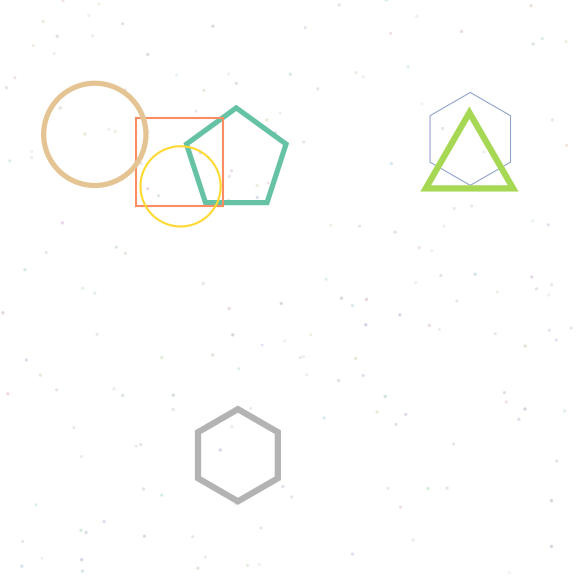[{"shape": "pentagon", "thickness": 2.5, "radius": 0.45, "center": [0.409, 0.722]}, {"shape": "square", "thickness": 1, "radius": 0.38, "center": [0.311, 0.719]}, {"shape": "hexagon", "thickness": 0.5, "radius": 0.4, "center": [0.814, 0.759]}, {"shape": "triangle", "thickness": 3, "radius": 0.44, "center": [0.813, 0.717]}, {"shape": "circle", "thickness": 1, "radius": 0.35, "center": [0.313, 0.676]}, {"shape": "circle", "thickness": 2.5, "radius": 0.44, "center": [0.164, 0.766]}, {"shape": "hexagon", "thickness": 3, "radius": 0.4, "center": [0.412, 0.211]}]